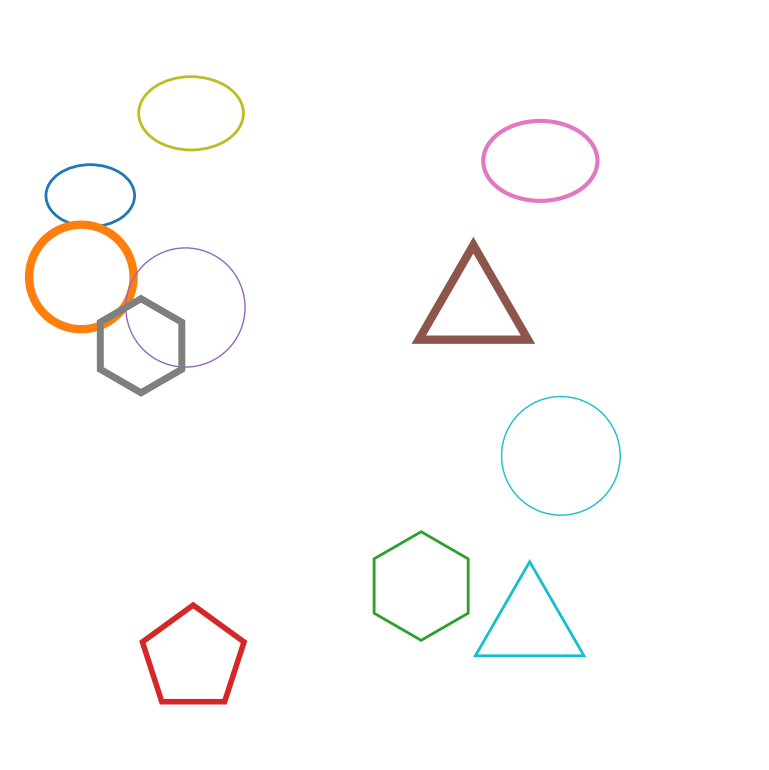[{"shape": "oval", "thickness": 1, "radius": 0.29, "center": [0.117, 0.746]}, {"shape": "circle", "thickness": 3, "radius": 0.34, "center": [0.106, 0.64]}, {"shape": "hexagon", "thickness": 1, "radius": 0.35, "center": [0.547, 0.239]}, {"shape": "pentagon", "thickness": 2, "radius": 0.35, "center": [0.251, 0.145]}, {"shape": "circle", "thickness": 0.5, "radius": 0.39, "center": [0.241, 0.601]}, {"shape": "triangle", "thickness": 3, "radius": 0.41, "center": [0.615, 0.6]}, {"shape": "oval", "thickness": 1.5, "radius": 0.37, "center": [0.702, 0.791]}, {"shape": "hexagon", "thickness": 2.5, "radius": 0.31, "center": [0.183, 0.551]}, {"shape": "oval", "thickness": 1, "radius": 0.34, "center": [0.248, 0.853]}, {"shape": "triangle", "thickness": 1, "radius": 0.41, "center": [0.688, 0.189]}, {"shape": "circle", "thickness": 0.5, "radius": 0.39, "center": [0.728, 0.408]}]